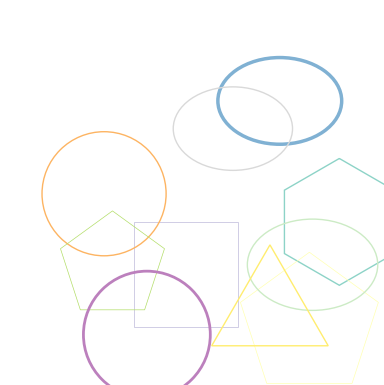[{"shape": "hexagon", "thickness": 1, "radius": 0.82, "center": [0.881, 0.424]}, {"shape": "pentagon", "thickness": 0.5, "radius": 0.94, "center": [0.804, 0.156]}, {"shape": "square", "thickness": 0.5, "radius": 0.68, "center": [0.483, 0.288]}, {"shape": "oval", "thickness": 2.5, "radius": 0.8, "center": [0.727, 0.738]}, {"shape": "circle", "thickness": 1, "radius": 0.81, "center": [0.27, 0.497]}, {"shape": "pentagon", "thickness": 0.5, "radius": 0.71, "center": [0.292, 0.31]}, {"shape": "oval", "thickness": 1, "radius": 0.77, "center": [0.605, 0.666]}, {"shape": "circle", "thickness": 2, "radius": 0.82, "center": [0.381, 0.131]}, {"shape": "oval", "thickness": 1, "radius": 0.85, "center": [0.812, 0.312]}, {"shape": "triangle", "thickness": 1, "radius": 0.87, "center": [0.701, 0.189]}]